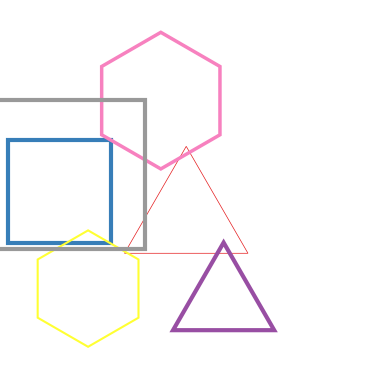[{"shape": "triangle", "thickness": 0.5, "radius": 0.93, "center": [0.484, 0.435]}, {"shape": "square", "thickness": 3, "radius": 0.67, "center": [0.155, 0.502]}, {"shape": "triangle", "thickness": 3, "radius": 0.76, "center": [0.581, 0.218]}, {"shape": "hexagon", "thickness": 1.5, "radius": 0.76, "center": [0.229, 0.25]}, {"shape": "hexagon", "thickness": 2.5, "radius": 0.89, "center": [0.418, 0.739]}, {"shape": "square", "thickness": 3, "radius": 0.97, "center": [0.181, 0.547]}]